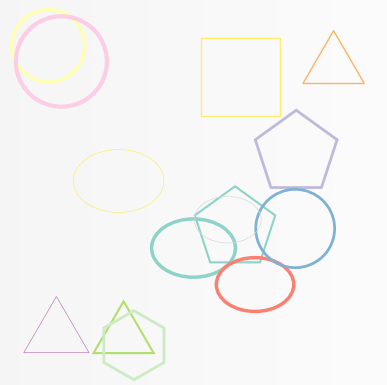[{"shape": "pentagon", "thickness": 1.5, "radius": 0.55, "center": [0.607, 0.407]}, {"shape": "oval", "thickness": 2.5, "radius": 0.54, "center": [0.499, 0.356]}, {"shape": "circle", "thickness": 2.5, "radius": 0.47, "center": [0.125, 0.881]}, {"shape": "pentagon", "thickness": 2, "radius": 0.55, "center": [0.764, 0.603]}, {"shape": "oval", "thickness": 2.5, "radius": 0.5, "center": [0.658, 0.261]}, {"shape": "circle", "thickness": 2, "radius": 0.51, "center": [0.762, 0.406]}, {"shape": "triangle", "thickness": 1, "radius": 0.46, "center": [0.861, 0.829]}, {"shape": "triangle", "thickness": 1.5, "radius": 0.45, "center": [0.319, 0.128]}, {"shape": "circle", "thickness": 3, "radius": 0.59, "center": [0.158, 0.84]}, {"shape": "oval", "thickness": 0.5, "radius": 0.43, "center": [0.588, 0.429]}, {"shape": "triangle", "thickness": 0.5, "radius": 0.49, "center": [0.146, 0.133]}, {"shape": "hexagon", "thickness": 2, "radius": 0.45, "center": [0.346, 0.103]}, {"shape": "square", "thickness": 1, "radius": 0.51, "center": [0.621, 0.799]}, {"shape": "oval", "thickness": 0.5, "radius": 0.58, "center": [0.306, 0.53]}]